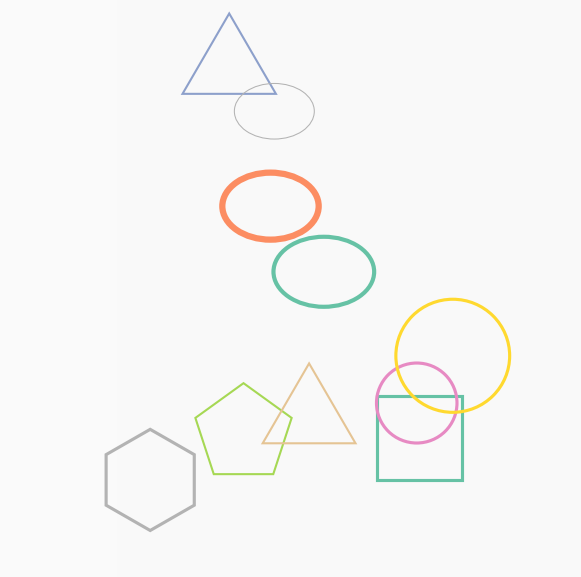[{"shape": "square", "thickness": 1.5, "radius": 0.37, "center": [0.721, 0.241]}, {"shape": "oval", "thickness": 2, "radius": 0.43, "center": [0.557, 0.529]}, {"shape": "oval", "thickness": 3, "radius": 0.41, "center": [0.465, 0.642]}, {"shape": "triangle", "thickness": 1, "radius": 0.46, "center": [0.394, 0.883]}, {"shape": "circle", "thickness": 1.5, "radius": 0.35, "center": [0.717, 0.301]}, {"shape": "pentagon", "thickness": 1, "radius": 0.44, "center": [0.419, 0.249]}, {"shape": "circle", "thickness": 1.5, "radius": 0.49, "center": [0.779, 0.383]}, {"shape": "triangle", "thickness": 1, "radius": 0.46, "center": [0.532, 0.278]}, {"shape": "oval", "thickness": 0.5, "radius": 0.34, "center": [0.472, 0.806]}, {"shape": "hexagon", "thickness": 1.5, "radius": 0.44, "center": [0.258, 0.168]}]